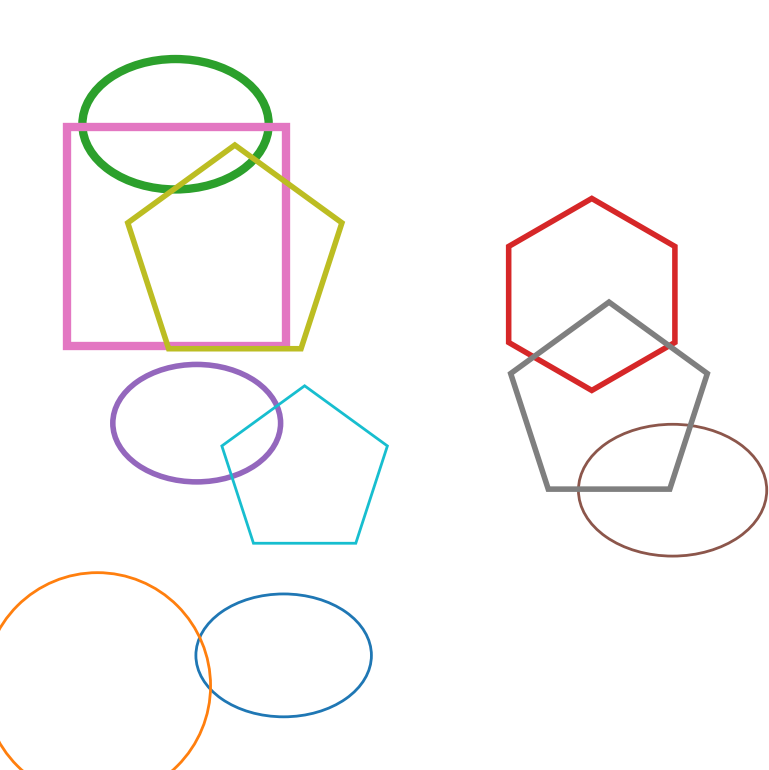[{"shape": "oval", "thickness": 1, "radius": 0.57, "center": [0.368, 0.149]}, {"shape": "circle", "thickness": 1, "radius": 0.73, "center": [0.126, 0.109]}, {"shape": "oval", "thickness": 3, "radius": 0.6, "center": [0.228, 0.839]}, {"shape": "hexagon", "thickness": 2, "radius": 0.62, "center": [0.769, 0.618]}, {"shape": "oval", "thickness": 2, "radius": 0.54, "center": [0.255, 0.45]}, {"shape": "oval", "thickness": 1, "radius": 0.61, "center": [0.873, 0.363]}, {"shape": "square", "thickness": 3, "radius": 0.71, "center": [0.23, 0.693]}, {"shape": "pentagon", "thickness": 2, "radius": 0.67, "center": [0.791, 0.473]}, {"shape": "pentagon", "thickness": 2, "radius": 0.73, "center": [0.305, 0.665]}, {"shape": "pentagon", "thickness": 1, "radius": 0.57, "center": [0.396, 0.386]}]